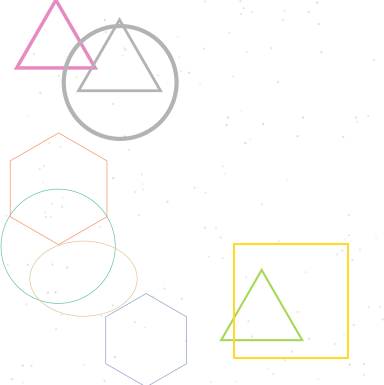[{"shape": "circle", "thickness": 0.5, "radius": 0.74, "center": [0.151, 0.36]}, {"shape": "hexagon", "thickness": 0.5, "radius": 0.73, "center": [0.152, 0.51]}, {"shape": "hexagon", "thickness": 0.5, "radius": 0.61, "center": [0.38, 0.116]}, {"shape": "triangle", "thickness": 2.5, "radius": 0.59, "center": [0.145, 0.882]}, {"shape": "triangle", "thickness": 1.5, "radius": 0.61, "center": [0.68, 0.177]}, {"shape": "square", "thickness": 1.5, "radius": 0.74, "center": [0.757, 0.218]}, {"shape": "oval", "thickness": 0.5, "radius": 0.7, "center": [0.217, 0.276]}, {"shape": "triangle", "thickness": 2, "radius": 0.61, "center": [0.31, 0.826]}, {"shape": "circle", "thickness": 3, "radius": 0.73, "center": [0.312, 0.786]}]